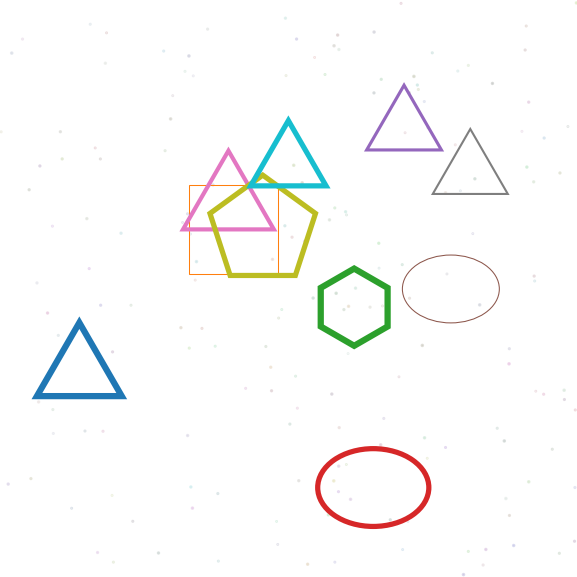[{"shape": "triangle", "thickness": 3, "radius": 0.42, "center": [0.137, 0.356]}, {"shape": "square", "thickness": 0.5, "radius": 0.38, "center": [0.404, 0.602]}, {"shape": "hexagon", "thickness": 3, "radius": 0.33, "center": [0.613, 0.467]}, {"shape": "oval", "thickness": 2.5, "radius": 0.48, "center": [0.646, 0.155]}, {"shape": "triangle", "thickness": 1.5, "radius": 0.37, "center": [0.7, 0.777]}, {"shape": "oval", "thickness": 0.5, "radius": 0.42, "center": [0.781, 0.499]}, {"shape": "triangle", "thickness": 2, "radius": 0.45, "center": [0.396, 0.647]}, {"shape": "triangle", "thickness": 1, "radius": 0.38, "center": [0.814, 0.701]}, {"shape": "pentagon", "thickness": 2.5, "radius": 0.48, "center": [0.455, 0.6]}, {"shape": "triangle", "thickness": 2.5, "radius": 0.38, "center": [0.499, 0.715]}]